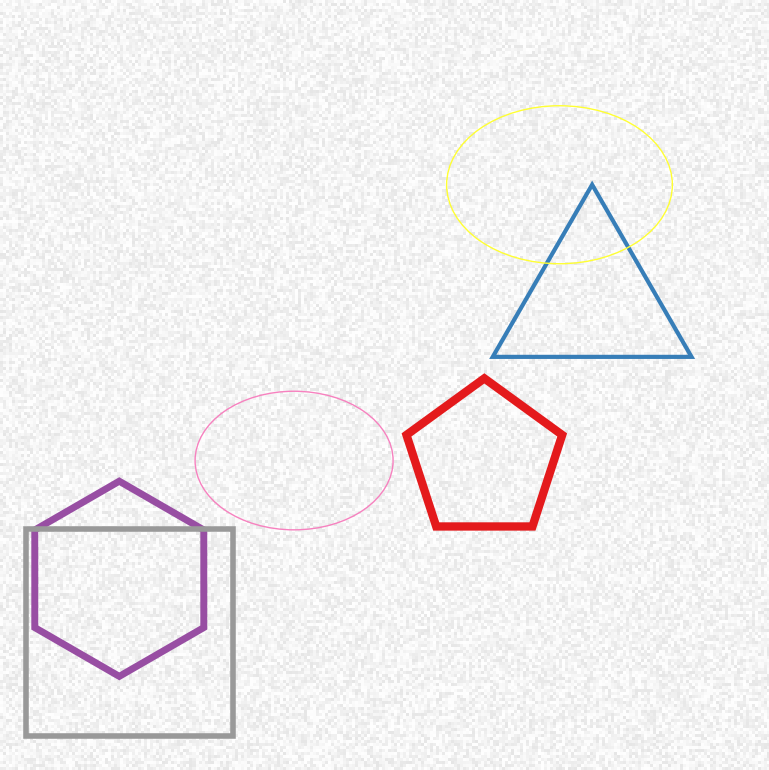[{"shape": "pentagon", "thickness": 3, "radius": 0.53, "center": [0.629, 0.402]}, {"shape": "triangle", "thickness": 1.5, "radius": 0.75, "center": [0.769, 0.611]}, {"shape": "hexagon", "thickness": 2.5, "radius": 0.63, "center": [0.155, 0.248]}, {"shape": "oval", "thickness": 0.5, "radius": 0.73, "center": [0.727, 0.76]}, {"shape": "oval", "thickness": 0.5, "radius": 0.64, "center": [0.382, 0.402]}, {"shape": "square", "thickness": 2, "radius": 0.67, "center": [0.169, 0.179]}]